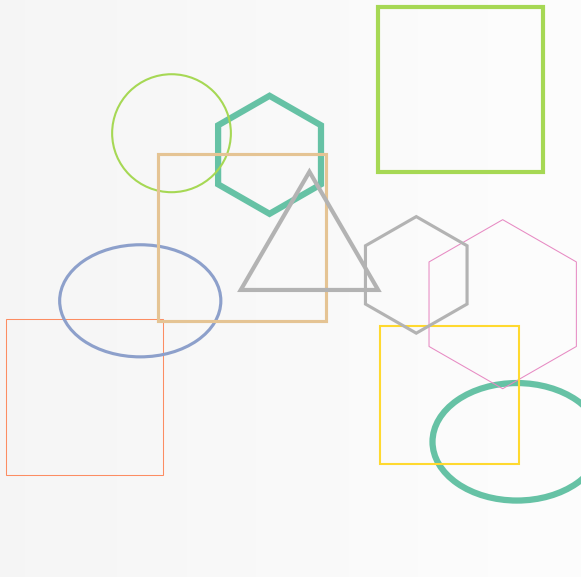[{"shape": "hexagon", "thickness": 3, "radius": 0.51, "center": [0.464, 0.731]}, {"shape": "oval", "thickness": 3, "radius": 0.73, "center": [0.889, 0.234]}, {"shape": "square", "thickness": 0.5, "radius": 0.67, "center": [0.146, 0.311]}, {"shape": "oval", "thickness": 1.5, "radius": 0.69, "center": [0.241, 0.478]}, {"shape": "hexagon", "thickness": 0.5, "radius": 0.73, "center": [0.865, 0.472]}, {"shape": "square", "thickness": 2, "radius": 0.71, "center": [0.792, 0.845]}, {"shape": "circle", "thickness": 1, "radius": 0.51, "center": [0.295, 0.768]}, {"shape": "square", "thickness": 1, "radius": 0.6, "center": [0.774, 0.315]}, {"shape": "square", "thickness": 1.5, "radius": 0.72, "center": [0.417, 0.587]}, {"shape": "triangle", "thickness": 2, "radius": 0.68, "center": [0.532, 0.565]}, {"shape": "hexagon", "thickness": 1.5, "radius": 0.5, "center": [0.716, 0.523]}]